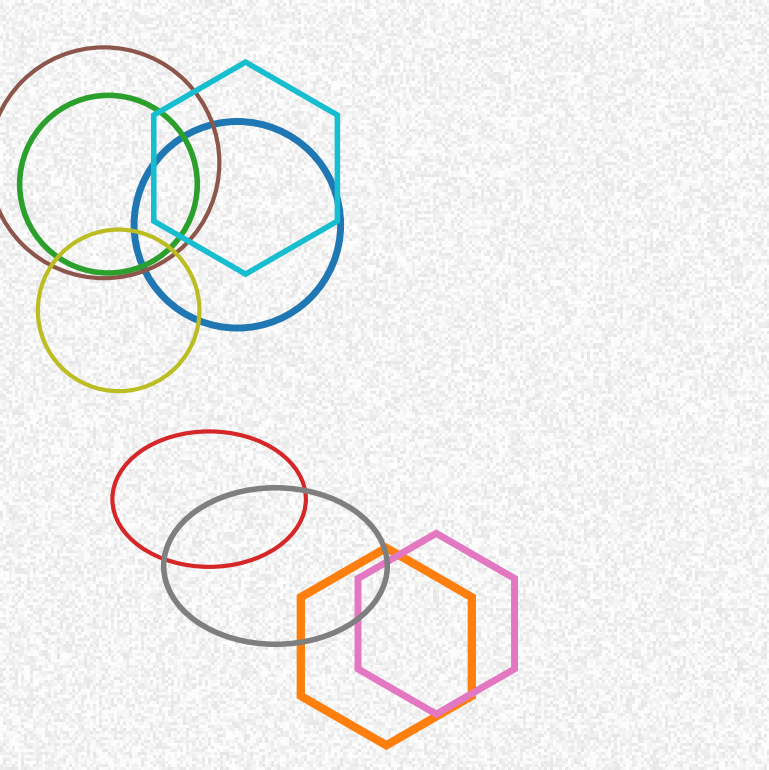[{"shape": "circle", "thickness": 2.5, "radius": 0.67, "center": [0.308, 0.708]}, {"shape": "hexagon", "thickness": 3, "radius": 0.64, "center": [0.502, 0.16]}, {"shape": "circle", "thickness": 2, "radius": 0.58, "center": [0.141, 0.761]}, {"shape": "oval", "thickness": 1.5, "radius": 0.63, "center": [0.272, 0.352]}, {"shape": "circle", "thickness": 1.5, "radius": 0.75, "center": [0.135, 0.789]}, {"shape": "hexagon", "thickness": 2.5, "radius": 0.59, "center": [0.567, 0.19]}, {"shape": "oval", "thickness": 2, "radius": 0.73, "center": [0.358, 0.265]}, {"shape": "circle", "thickness": 1.5, "radius": 0.52, "center": [0.154, 0.597]}, {"shape": "hexagon", "thickness": 2, "radius": 0.69, "center": [0.319, 0.782]}]